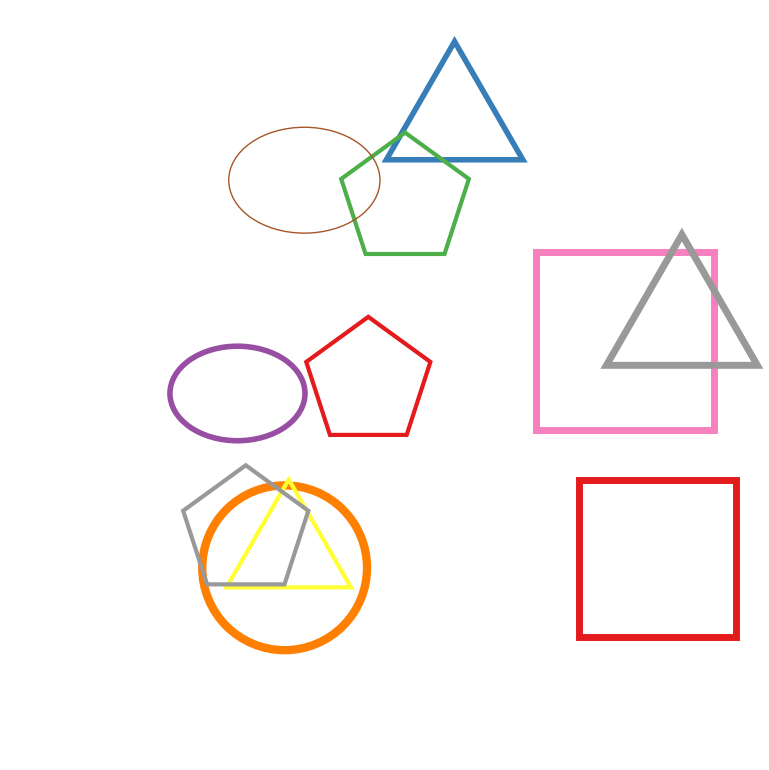[{"shape": "square", "thickness": 2.5, "radius": 0.51, "center": [0.854, 0.274]}, {"shape": "pentagon", "thickness": 1.5, "radius": 0.42, "center": [0.478, 0.504]}, {"shape": "triangle", "thickness": 2, "radius": 0.51, "center": [0.59, 0.844]}, {"shape": "pentagon", "thickness": 1.5, "radius": 0.44, "center": [0.526, 0.741]}, {"shape": "oval", "thickness": 2, "radius": 0.44, "center": [0.308, 0.489]}, {"shape": "circle", "thickness": 3, "radius": 0.54, "center": [0.37, 0.263]}, {"shape": "triangle", "thickness": 1.5, "radius": 0.47, "center": [0.375, 0.284]}, {"shape": "oval", "thickness": 0.5, "radius": 0.49, "center": [0.395, 0.766]}, {"shape": "square", "thickness": 2.5, "radius": 0.58, "center": [0.812, 0.557]}, {"shape": "triangle", "thickness": 2.5, "radius": 0.57, "center": [0.886, 0.582]}, {"shape": "pentagon", "thickness": 1.5, "radius": 0.43, "center": [0.319, 0.31]}]